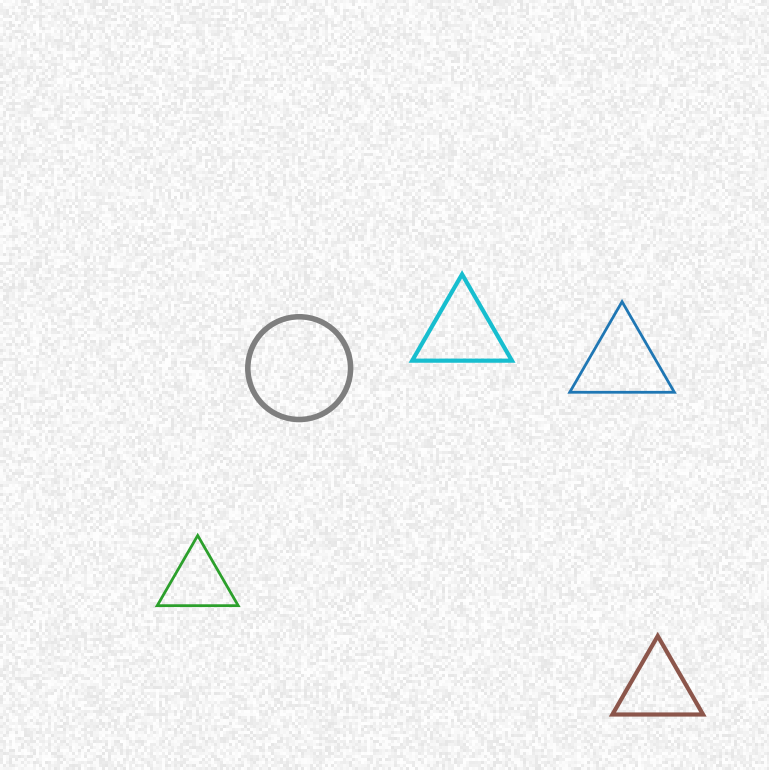[{"shape": "triangle", "thickness": 1, "radius": 0.39, "center": [0.808, 0.53]}, {"shape": "triangle", "thickness": 1, "radius": 0.3, "center": [0.257, 0.244]}, {"shape": "triangle", "thickness": 1.5, "radius": 0.34, "center": [0.854, 0.106]}, {"shape": "circle", "thickness": 2, "radius": 0.33, "center": [0.389, 0.522]}, {"shape": "triangle", "thickness": 1.5, "radius": 0.37, "center": [0.6, 0.569]}]